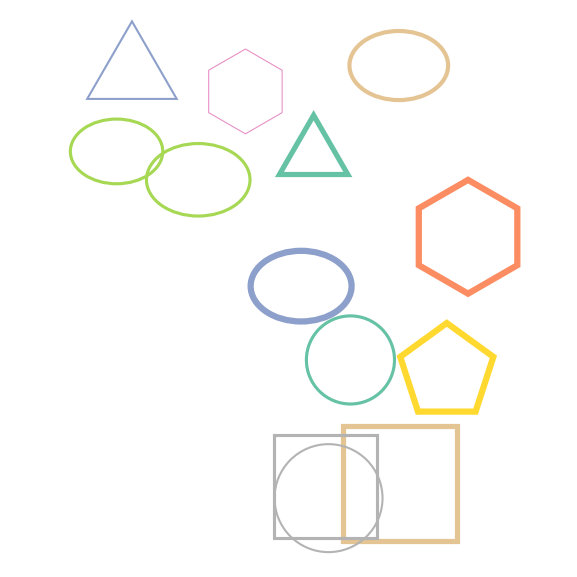[{"shape": "circle", "thickness": 1.5, "radius": 0.38, "center": [0.607, 0.376]}, {"shape": "triangle", "thickness": 2.5, "radius": 0.34, "center": [0.543, 0.731]}, {"shape": "hexagon", "thickness": 3, "radius": 0.49, "center": [0.81, 0.589]}, {"shape": "oval", "thickness": 3, "radius": 0.44, "center": [0.521, 0.504]}, {"shape": "triangle", "thickness": 1, "radius": 0.45, "center": [0.228, 0.873]}, {"shape": "hexagon", "thickness": 0.5, "radius": 0.37, "center": [0.425, 0.841]}, {"shape": "oval", "thickness": 1.5, "radius": 0.45, "center": [0.343, 0.688]}, {"shape": "oval", "thickness": 1.5, "radius": 0.4, "center": [0.202, 0.737]}, {"shape": "pentagon", "thickness": 3, "radius": 0.42, "center": [0.774, 0.355]}, {"shape": "oval", "thickness": 2, "radius": 0.43, "center": [0.691, 0.886]}, {"shape": "square", "thickness": 2.5, "radius": 0.5, "center": [0.693, 0.161]}, {"shape": "square", "thickness": 1.5, "radius": 0.45, "center": [0.564, 0.157]}, {"shape": "circle", "thickness": 1, "radius": 0.47, "center": [0.569, 0.137]}]